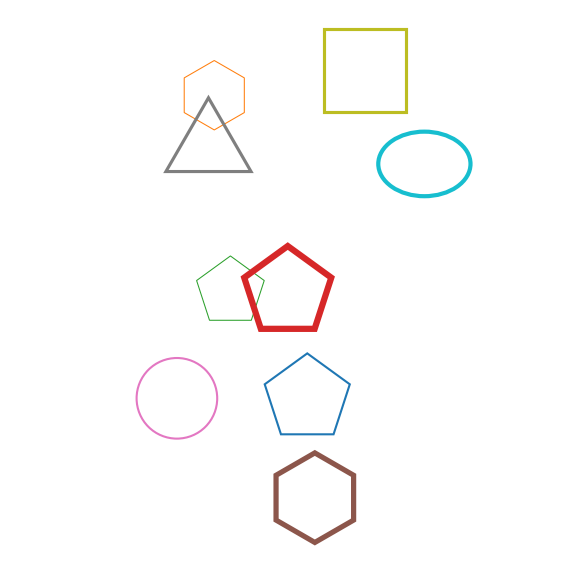[{"shape": "pentagon", "thickness": 1, "radius": 0.39, "center": [0.532, 0.31]}, {"shape": "hexagon", "thickness": 0.5, "radius": 0.3, "center": [0.371, 0.834]}, {"shape": "pentagon", "thickness": 0.5, "radius": 0.31, "center": [0.399, 0.494]}, {"shape": "pentagon", "thickness": 3, "radius": 0.4, "center": [0.498, 0.494]}, {"shape": "hexagon", "thickness": 2.5, "radius": 0.39, "center": [0.545, 0.137]}, {"shape": "circle", "thickness": 1, "radius": 0.35, "center": [0.306, 0.309]}, {"shape": "triangle", "thickness": 1.5, "radius": 0.43, "center": [0.361, 0.745]}, {"shape": "square", "thickness": 1.5, "radius": 0.36, "center": [0.632, 0.877]}, {"shape": "oval", "thickness": 2, "radius": 0.4, "center": [0.735, 0.715]}]